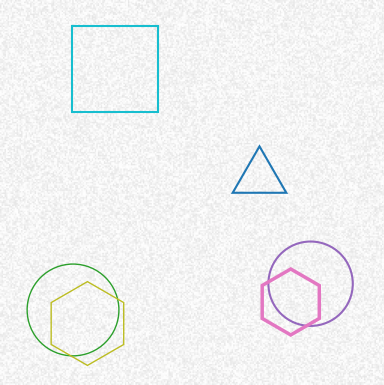[{"shape": "triangle", "thickness": 1.5, "radius": 0.4, "center": [0.674, 0.539]}, {"shape": "circle", "thickness": 1, "radius": 0.6, "center": [0.19, 0.195]}, {"shape": "circle", "thickness": 1.5, "radius": 0.55, "center": [0.807, 0.263]}, {"shape": "hexagon", "thickness": 2.5, "radius": 0.43, "center": [0.755, 0.216]}, {"shape": "hexagon", "thickness": 1, "radius": 0.54, "center": [0.227, 0.16]}, {"shape": "square", "thickness": 1.5, "radius": 0.56, "center": [0.3, 0.822]}]